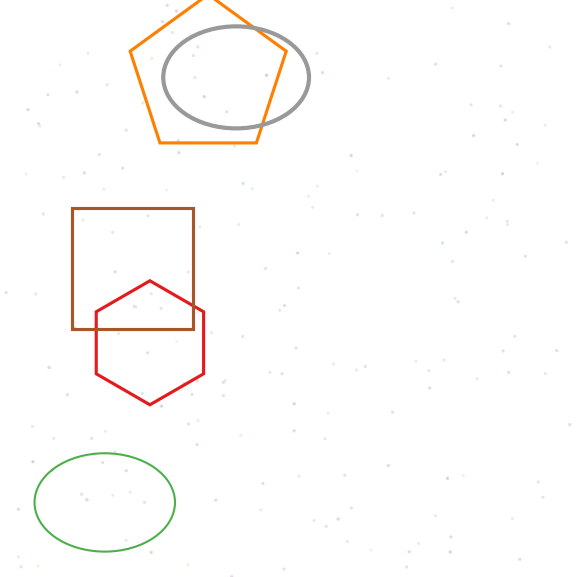[{"shape": "hexagon", "thickness": 1.5, "radius": 0.54, "center": [0.26, 0.406]}, {"shape": "oval", "thickness": 1, "radius": 0.61, "center": [0.181, 0.129]}, {"shape": "pentagon", "thickness": 1.5, "radius": 0.71, "center": [0.36, 0.867]}, {"shape": "square", "thickness": 1.5, "radius": 0.52, "center": [0.229, 0.534]}, {"shape": "oval", "thickness": 2, "radius": 0.63, "center": [0.409, 0.865]}]